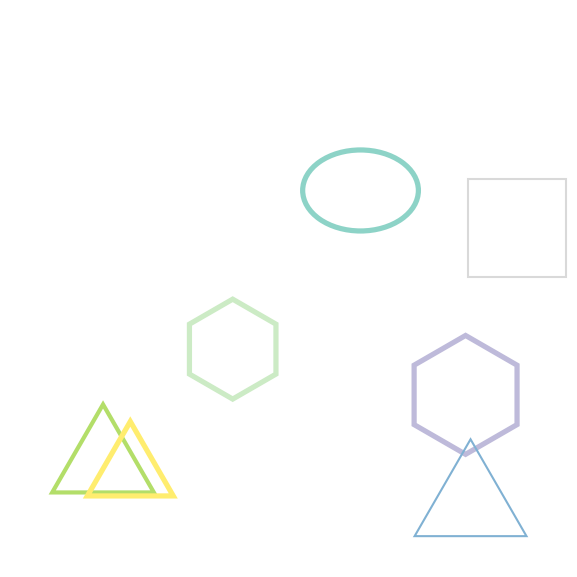[{"shape": "oval", "thickness": 2.5, "radius": 0.5, "center": [0.624, 0.669]}, {"shape": "hexagon", "thickness": 2.5, "radius": 0.51, "center": [0.806, 0.315]}, {"shape": "triangle", "thickness": 1, "radius": 0.56, "center": [0.815, 0.127]}, {"shape": "triangle", "thickness": 2, "radius": 0.51, "center": [0.178, 0.197]}, {"shape": "square", "thickness": 1, "radius": 0.42, "center": [0.896, 0.604]}, {"shape": "hexagon", "thickness": 2.5, "radius": 0.43, "center": [0.403, 0.395]}, {"shape": "triangle", "thickness": 2.5, "radius": 0.43, "center": [0.226, 0.183]}]